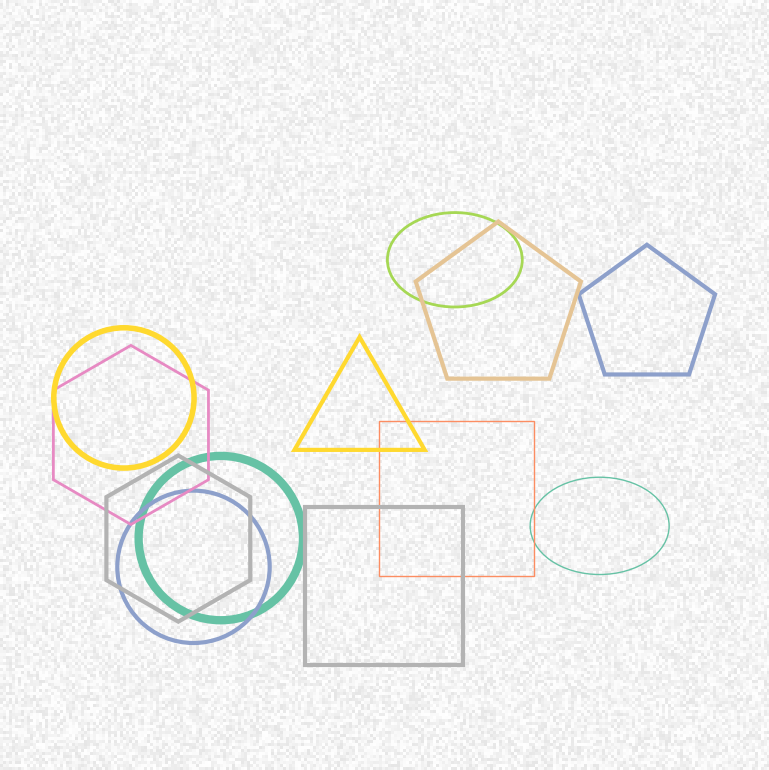[{"shape": "oval", "thickness": 0.5, "radius": 0.45, "center": [0.779, 0.317]}, {"shape": "circle", "thickness": 3, "radius": 0.53, "center": [0.287, 0.301]}, {"shape": "square", "thickness": 0.5, "radius": 0.5, "center": [0.593, 0.352]}, {"shape": "circle", "thickness": 1.5, "radius": 0.49, "center": [0.251, 0.264]}, {"shape": "pentagon", "thickness": 1.5, "radius": 0.47, "center": [0.84, 0.589]}, {"shape": "hexagon", "thickness": 1, "radius": 0.58, "center": [0.17, 0.435]}, {"shape": "oval", "thickness": 1, "radius": 0.44, "center": [0.591, 0.663]}, {"shape": "circle", "thickness": 2, "radius": 0.46, "center": [0.161, 0.483]}, {"shape": "triangle", "thickness": 1.5, "radius": 0.49, "center": [0.467, 0.465]}, {"shape": "pentagon", "thickness": 1.5, "radius": 0.56, "center": [0.647, 0.599]}, {"shape": "hexagon", "thickness": 1.5, "radius": 0.54, "center": [0.232, 0.301]}, {"shape": "square", "thickness": 1.5, "radius": 0.51, "center": [0.499, 0.239]}]